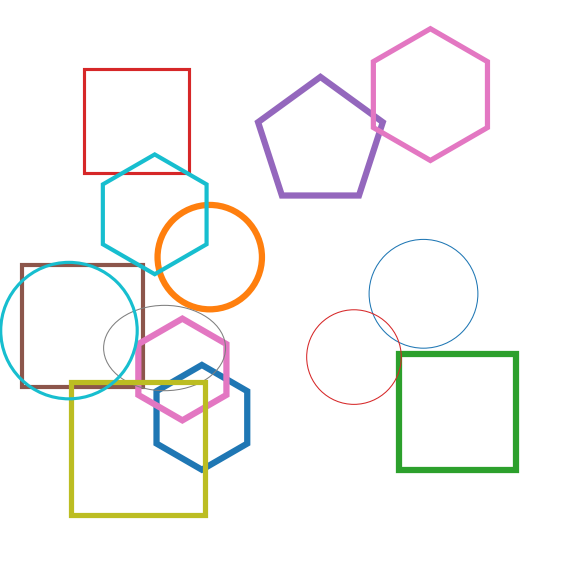[{"shape": "circle", "thickness": 0.5, "radius": 0.47, "center": [0.733, 0.49]}, {"shape": "hexagon", "thickness": 3, "radius": 0.45, "center": [0.35, 0.276]}, {"shape": "circle", "thickness": 3, "radius": 0.45, "center": [0.363, 0.554]}, {"shape": "square", "thickness": 3, "radius": 0.5, "center": [0.792, 0.286]}, {"shape": "square", "thickness": 1.5, "radius": 0.45, "center": [0.236, 0.79]}, {"shape": "circle", "thickness": 0.5, "radius": 0.41, "center": [0.613, 0.381]}, {"shape": "pentagon", "thickness": 3, "radius": 0.57, "center": [0.555, 0.752]}, {"shape": "square", "thickness": 2, "radius": 0.53, "center": [0.143, 0.435]}, {"shape": "hexagon", "thickness": 3, "radius": 0.44, "center": [0.316, 0.359]}, {"shape": "hexagon", "thickness": 2.5, "radius": 0.57, "center": [0.745, 0.835]}, {"shape": "oval", "thickness": 0.5, "radius": 0.53, "center": [0.285, 0.396]}, {"shape": "square", "thickness": 2.5, "radius": 0.58, "center": [0.239, 0.223]}, {"shape": "circle", "thickness": 1.5, "radius": 0.59, "center": [0.119, 0.427]}, {"shape": "hexagon", "thickness": 2, "radius": 0.52, "center": [0.268, 0.628]}]